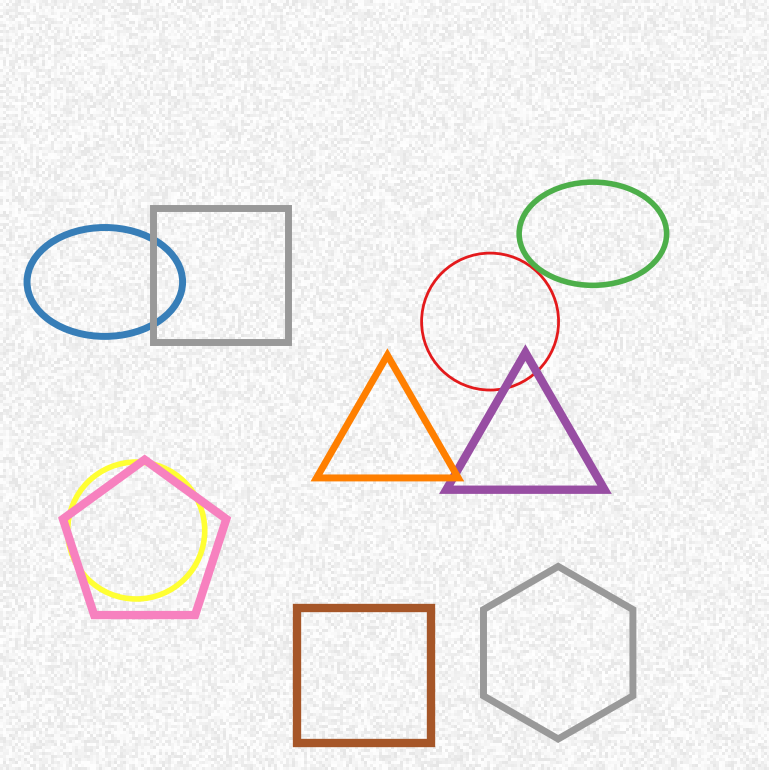[{"shape": "circle", "thickness": 1, "radius": 0.44, "center": [0.636, 0.582]}, {"shape": "oval", "thickness": 2.5, "radius": 0.51, "center": [0.136, 0.634]}, {"shape": "oval", "thickness": 2, "radius": 0.48, "center": [0.77, 0.696]}, {"shape": "triangle", "thickness": 3, "radius": 0.59, "center": [0.682, 0.423]}, {"shape": "triangle", "thickness": 2.5, "radius": 0.53, "center": [0.503, 0.432]}, {"shape": "circle", "thickness": 2, "radius": 0.44, "center": [0.177, 0.311]}, {"shape": "square", "thickness": 3, "radius": 0.44, "center": [0.473, 0.122]}, {"shape": "pentagon", "thickness": 3, "radius": 0.56, "center": [0.188, 0.291]}, {"shape": "square", "thickness": 2.5, "radius": 0.44, "center": [0.286, 0.643]}, {"shape": "hexagon", "thickness": 2.5, "radius": 0.56, "center": [0.725, 0.152]}]